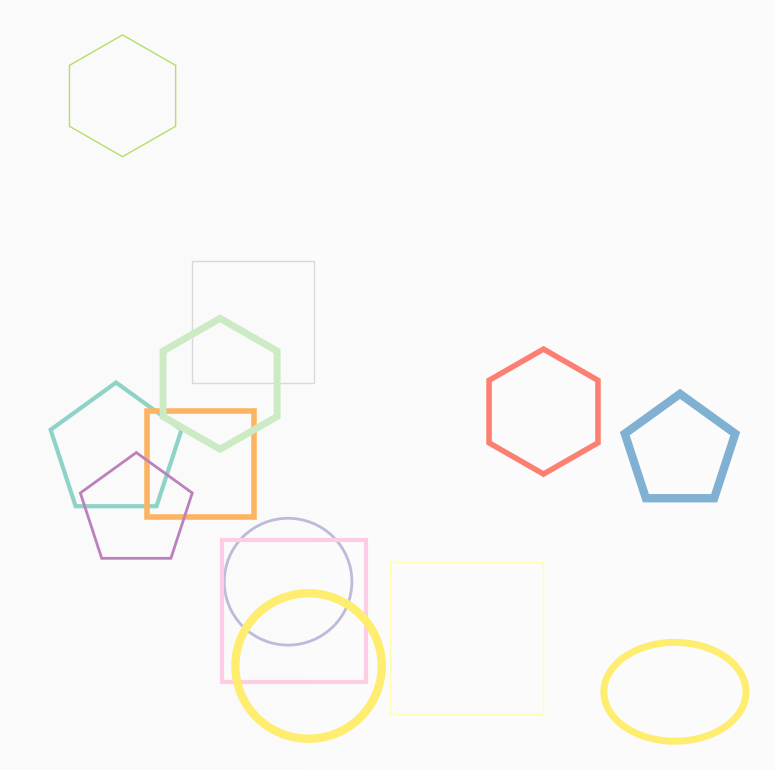[{"shape": "pentagon", "thickness": 1.5, "radius": 0.44, "center": [0.15, 0.414]}, {"shape": "square", "thickness": 0.5, "radius": 0.49, "center": [0.602, 0.171]}, {"shape": "circle", "thickness": 1, "radius": 0.41, "center": [0.372, 0.245]}, {"shape": "hexagon", "thickness": 2, "radius": 0.41, "center": [0.701, 0.465]}, {"shape": "pentagon", "thickness": 3, "radius": 0.37, "center": [0.877, 0.414]}, {"shape": "square", "thickness": 2, "radius": 0.35, "center": [0.259, 0.397]}, {"shape": "hexagon", "thickness": 0.5, "radius": 0.4, "center": [0.158, 0.876]}, {"shape": "square", "thickness": 1.5, "radius": 0.46, "center": [0.379, 0.207]}, {"shape": "square", "thickness": 0.5, "radius": 0.39, "center": [0.326, 0.582]}, {"shape": "pentagon", "thickness": 1, "radius": 0.38, "center": [0.176, 0.336]}, {"shape": "hexagon", "thickness": 2.5, "radius": 0.42, "center": [0.284, 0.502]}, {"shape": "circle", "thickness": 3, "radius": 0.47, "center": [0.398, 0.135]}, {"shape": "oval", "thickness": 2.5, "radius": 0.46, "center": [0.871, 0.102]}]